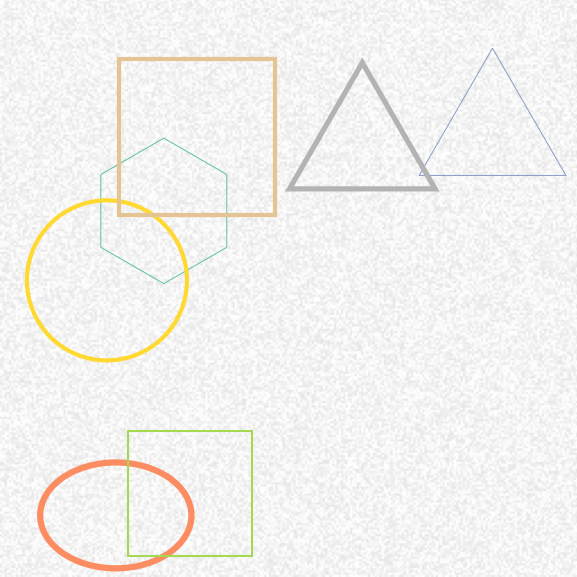[{"shape": "hexagon", "thickness": 0.5, "radius": 0.63, "center": [0.284, 0.634]}, {"shape": "oval", "thickness": 3, "radius": 0.65, "center": [0.201, 0.107]}, {"shape": "triangle", "thickness": 0.5, "radius": 0.73, "center": [0.853, 0.769]}, {"shape": "square", "thickness": 1, "radius": 0.54, "center": [0.329, 0.145]}, {"shape": "circle", "thickness": 2, "radius": 0.69, "center": [0.185, 0.514]}, {"shape": "square", "thickness": 2, "radius": 0.68, "center": [0.341, 0.762]}, {"shape": "triangle", "thickness": 2.5, "radius": 0.73, "center": [0.627, 0.745]}]